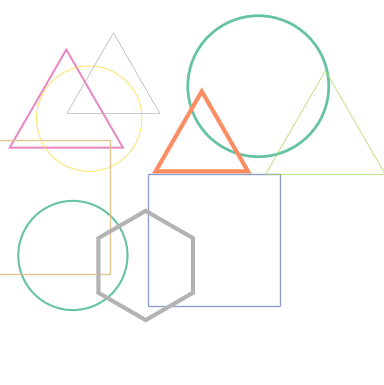[{"shape": "circle", "thickness": 1.5, "radius": 0.71, "center": [0.189, 0.336]}, {"shape": "circle", "thickness": 2, "radius": 0.92, "center": [0.671, 0.776]}, {"shape": "triangle", "thickness": 3, "radius": 0.69, "center": [0.524, 0.624]}, {"shape": "square", "thickness": 1, "radius": 0.86, "center": [0.555, 0.377]}, {"shape": "triangle", "thickness": 1.5, "radius": 0.85, "center": [0.172, 0.701]}, {"shape": "triangle", "thickness": 0.5, "radius": 0.9, "center": [0.845, 0.637]}, {"shape": "circle", "thickness": 0.5, "radius": 0.68, "center": [0.232, 0.692]}, {"shape": "square", "thickness": 1, "radius": 0.87, "center": [0.111, 0.462]}, {"shape": "hexagon", "thickness": 3, "radius": 0.71, "center": [0.378, 0.31]}, {"shape": "triangle", "thickness": 0.5, "radius": 0.7, "center": [0.295, 0.775]}]